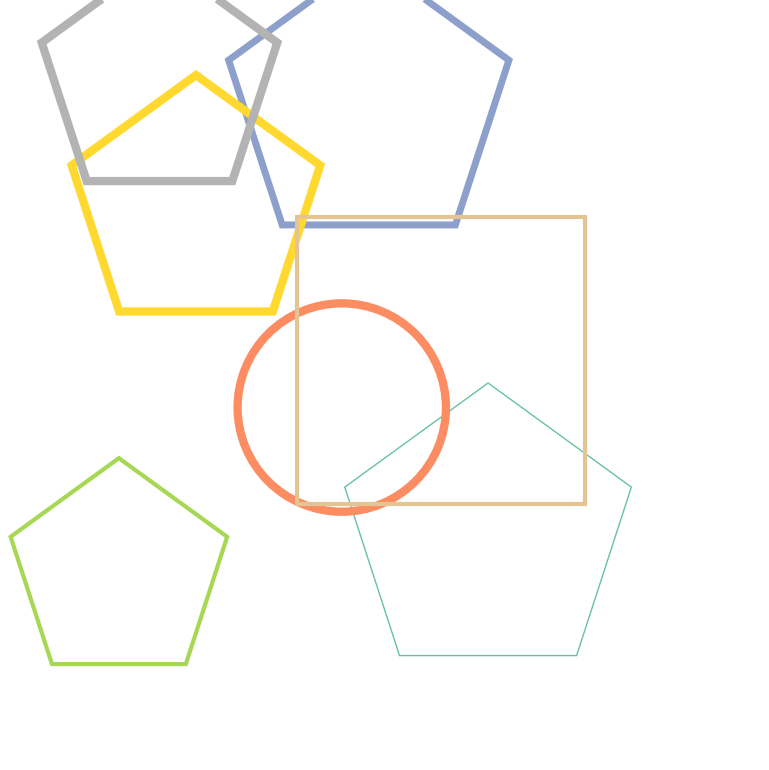[{"shape": "pentagon", "thickness": 0.5, "radius": 0.98, "center": [0.634, 0.307]}, {"shape": "circle", "thickness": 3, "radius": 0.68, "center": [0.444, 0.471]}, {"shape": "pentagon", "thickness": 2.5, "radius": 0.96, "center": [0.479, 0.863]}, {"shape": "pentagon", "thickness": 1.5, "radius": 0.74, "center": [0.154, 0.257]}, {"shape": "pentagon", "thickness": 3, "radius": 0.85, "center": [0.254, 0.733]}, {"shape": "square", "thickness": 1.5, "radius": 0.93, "center": [0.573, 0.532]}, {"shape": "pentagon", "thickness": 3, "radius": 0.8, "center": [0.207, 0.895]}]